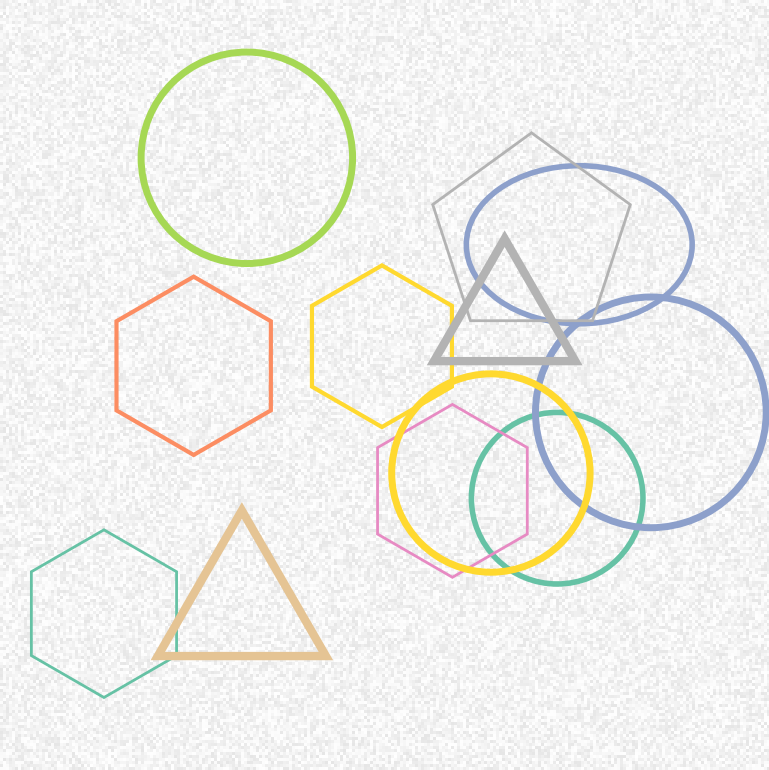[{"shape": "circle", "thickness": 2, "radius": 0.56, "center": [0.724, 0.353]}, {"shape": "hexagon", "thickness": 1, "radius": 0.54, "center": [0.135, 0.203]}, {"shape": "hexagon", "thickness": 1.5, "radius": 0.58, "center": [0.252, 0.525]}, {"shape": "circle", "thickness": 2.5, "radius": 0.75, "center": [0.845, 0.464]}, {"shape": "oval", "thickness": 2, "radius": 0.73, "center": [0.752, 0.682]}, {"shape": "hexagon", "thickness": 1, "radius": 0.56, "center": [0.588, 0.363]}, {"shape": "circle", "thickness": 2.5, "radius": 0.69, "center": [0.321, 0.795]}, {"shape": "circle", "thickness": 2.5, "radius": 0.64, "center": [0.638, 0.386]}, {"shape": "hexagon", "thickness": 1.5, "radius": 0.52, "center": [0.496, 0.55]}, {"shape": "triangle", "thickness": 3, "radius": 0.63, "center": [0.314, 0.211]}, {"shape": "triangle", "thickness": 3, "radius": 0.53, "center": [0.655, 0.584]}, {"shape": "pentagon", "thickness": 1, "radius": 0.67, "center": [0.69, 0.693]}]